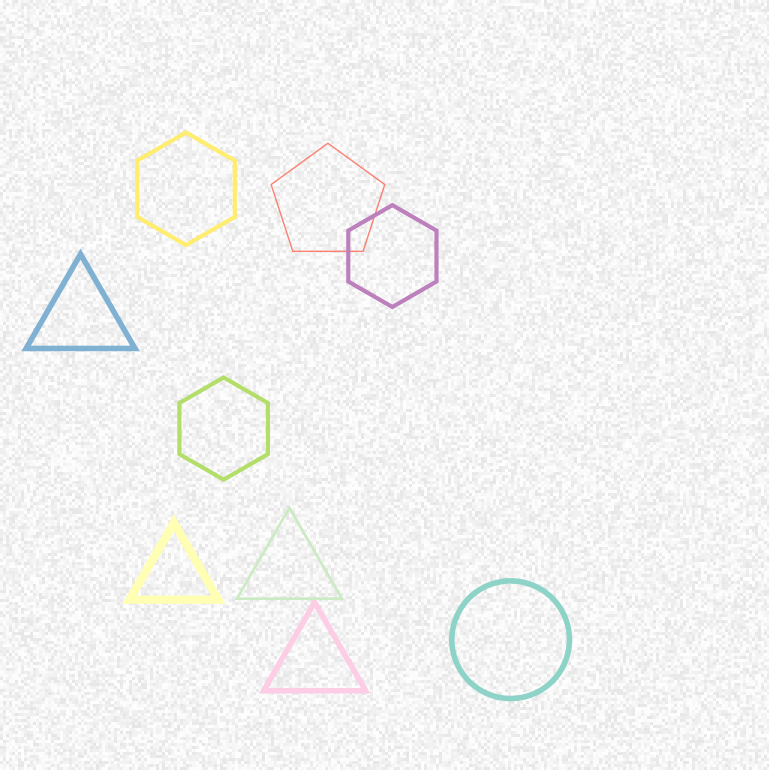[{"shape": "circle", "thickness": 2, "radius": 0.38, "center": [0.663, 0.169]}, {"shape": "triangle", "thickness": 3, "radius": 0.33, "center": [0.226, 0.254]}, {"shape": "pentagon", "thickness": 0.5, "radius": 0.39, "center": [0.426, 0.736]}, {"shape": "triangle", "thickness": 2, "radius": 0.41, "center": [0.105, 0.588]}, {"shape": "hexagon", "thickness": 1.5, "radius": 0.33, "center": [0.29, 0.443]}, {"shape": "triangle", "thickness": 2, "radius": 0.38, "center": [0.409, 0.141]}, {"shape": "hexagon", "thickness": 1.5, "radius": 0.33, "center": [0.51, 0.667]}, {"shape": "triangle", "thickness": 1, "radius": 0.39, "center": [0.376, 0.262]}, {"shape": "hexagon", "thickness": 1.5, "radius": 0.37, "center": [0.242, 0.755]}]